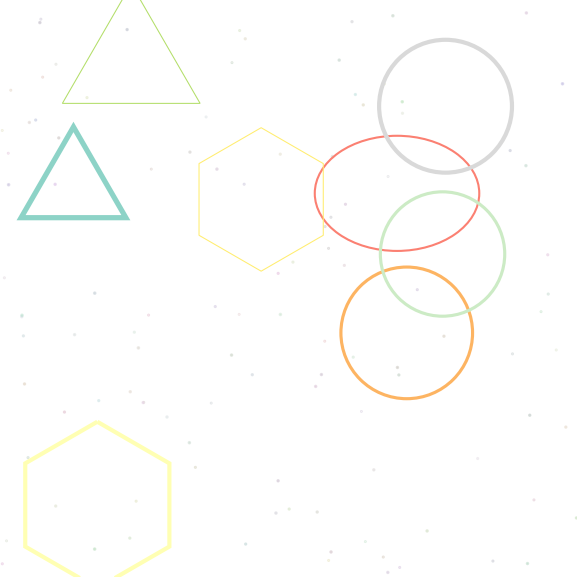[{"shape": "triangle", "thickness": 2.5, "radius": 0.52, "center": [0.127, 0.675]}, {"shape": "hexagon", "thickness": 2, "radius": 0.72, "center": [0.169, 0.125]}, {"shape": "oval", "thickness": 1, "radius": 0.71, "center": [0.687, 0.664]}, {"shape": "circle", "thickness": 1.5, "radius": 0.57, "center": [0.704, 0.423]}, {"shape": "triangle", "thickness": 0.5, "radius": 0.69, "center": [0.227, 0.889]}, {"shape": "circle", "thickness": 2, "radius": 0.58, "center": [0.772, 0.815]}, {"shape": "circle", "thickness": 1.5, "radius": 0.54, "center": [0.766, 0.559]}, {"shape": "hexagon", "thickness": 0.5, "radius": 0.62, "center": [0.452, 0.654]}]